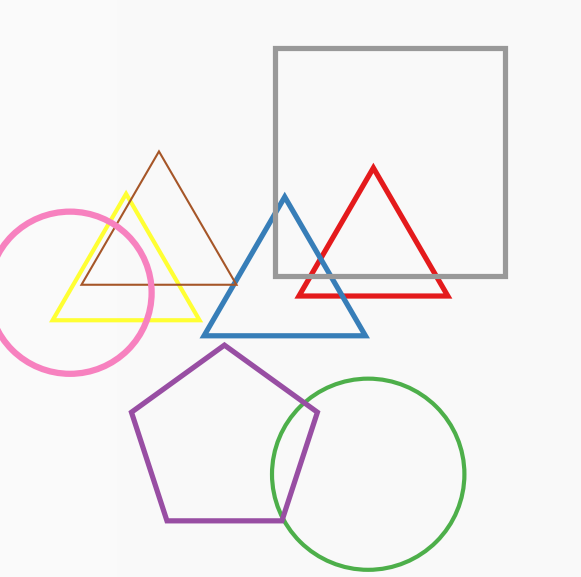[{"shape": "triangle", "thickness": 2.5, "radius": 0.74, "center": [0.642, 0.56]}, {"shape": "triangle", "thickness": 2.5, "radius": 0.8, "center": [0.49, 0.498]}, {"shape": "circle", "thickness": 2, "radius": 0.83, "center": [0.633, 0.178]}, {"shape": "pentagon", "thickness": 2.5, "radius": 0.84, "center": [0.386, 0.233]}, {"shape": "triangle", "thickness": 2, "radius": 0.73, "center": [0.217, 0.518]}, {"shape": "triangle", "thickness": 1, "radius": 0.77, "center": [0.273, 0.583]}, {"shape": "circle", "thickness": 3, "radius": 0.7, "center": [0.12, 0.492]}, {"shape": "square", "thickness": 2.5, "radius": 0.99, "center": [0.671, 0.718]}]